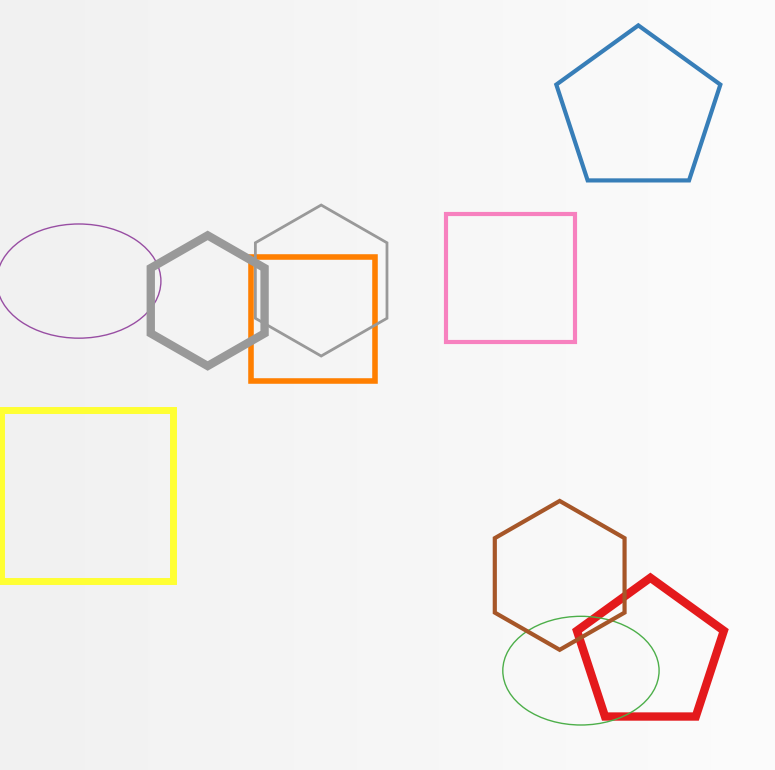[{"shape": "pentagon", "thickness": 3, "radius": 0.5, "center": [0.839, 0.15]}, {"shape": "pentagon", "thickness": 1.5, "radius": 0.56, "center": [0.824, 0.856]}, {"shape": "oval", "thickness": 0.5, "radius": 0.5, "center": [0.75, 0.129]}, {"shape": "oval", "thickness": 0.5, "radius": 0.53, "center": [0.102, 0.635]}, {"shape": "square", "thickness": 2, "radius": 0.4, "center": [0.404, 0.586]}, {"shape": "square", "thickness": 2.5, "radius": 0.55, "center": [0.113, 0.357]}, {"shape": "hexagon", "thickness": 1.5, "radius": 0.48, "center": [0.722, 0.253]}, {"shape": "square", "thickness": 1.5, "radius": 0.42, "center": [0.659, 0.639]}, {"shape": "hexagon", "thickness": 1, "radius": 0.49, "center": [0.414, 0.636]}, {"shape": "hexagon", "thickness": 3, "radius": 0.42, "center": [0.268, 0.609]}]